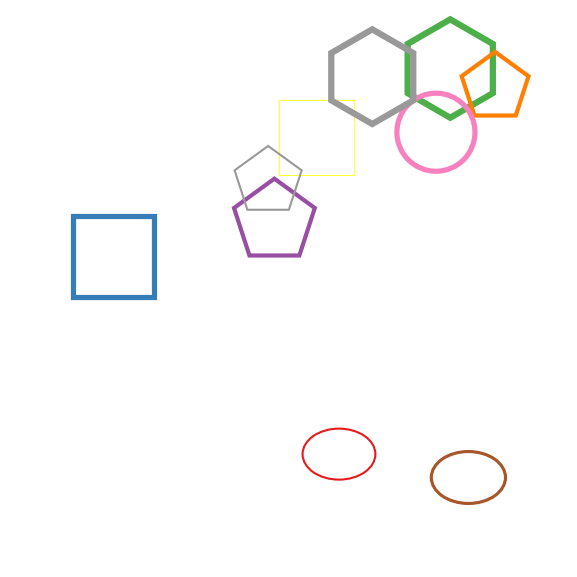[{"shape": "oval", "thickness": 1, "radius": 0.32, "center": [0.587, 0.213]}, {"shape": "square", "thickness": 2.5, "radius": 0.35, "center": [0.197, 0.555]}, {"shape": "hexagon", "thickness": 3, "radius": 0.43, "center": [0.78, 0.88]}, {"shape": "pentagon", "thickness": 2, "radius": 0.37, "center": [0.475, 0.616]}, {"shape": "pentagon", "thickness": 2, "radius": 0.3, "center": [0.857, 0.848]}, {"shape": "square", "thickness": 0.5, "radius": 0.33, "center": [0.548, 0.761]}, {"shape": "oval", "thickness": 1.5, "radius": 0.32, "center": [0.811, 0.172]}, {"shape": "circle", "thickness": 2.5, "radius": 0.34, "center": [0.755, 0.77]}, {"shape": "hexagon", "thickness": 3, "radius": 0.41, "center": [0.645, 0.866]}, {"shape": "pentagon", "thickness": 1, "radius": 0.31, "center": [0.464, 0.685]}]